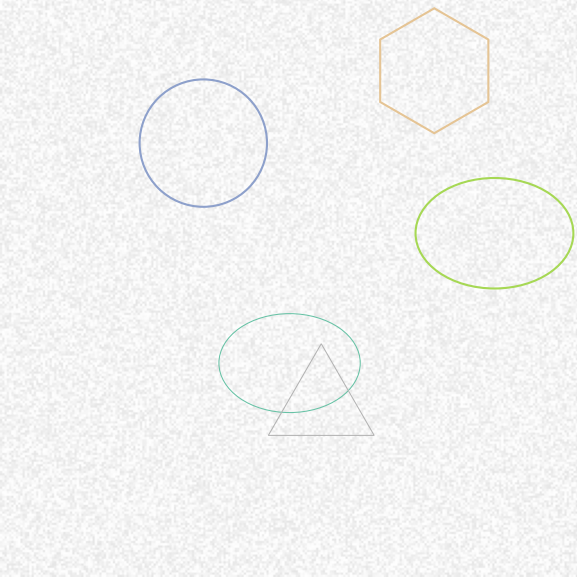[{"shape": "oval", "thickness": 0.5, "radius": 0.61, "center": [0.501, 0.37]}, {"shape": "circle", "thickness": 1, "radius": 0.55, "center": [0.352, 0.751]}, {"shape": "oval", "thickness": 1, "radius": 0.68, "center": [0.856, 0.595]}, {"shape": "hexagon", "thickness": 1, "radius": 0.54, "center": [0.752, 0.877]}, {"shape": "triangle", "thickness": 0.5, "radius": 0.53, "center": [0.556, 0.298]}]